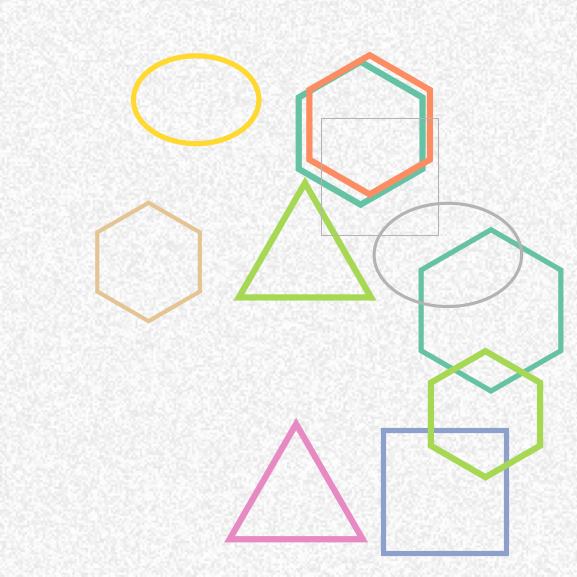[{"shape": "hexagon", "thickness": 2.5, "radius": 0.7, "center": [0.85, 0.462]}, {"shape": "hexagon", "thickness": 3, "radius": 0.62, "center": [0.624, 0.768]}, {"shape": "hexagon", "thickness": 3, "radius": 0.6, "center": [0.64, 0.783]}, {"shape": "square", "thickness": 2.5, "radius": 0.53, "center": [0.77, 0.147]}, {"shape": "triangle", "thickness": 3, "radius": 0.67, "center": [0.513, 0.132]}, {"shape": "triangle", "thickness": 3, "radius": 0.66, "center": [0.528, 0.55]}, {"shape": "hexagon", "thickness": 3, "radius": 0.55, "center": [0.841, 0.282]}, {"shape": "oval", "thickness": 2.5, "radius": 0.54, "center": [0.34, 0.826]}, {"shape": "hexagon", "thickness": 2, "radius": 0.51, "center": [0.257, 0.546]}, {"shape": "oval", "thickness": 1.5, "radius": 0.64, "center": [0.776, 0.558]}, {"shape": "square", "thickness": 0.5, "radius": 0.51, "center": [0.657, 0.694]}]